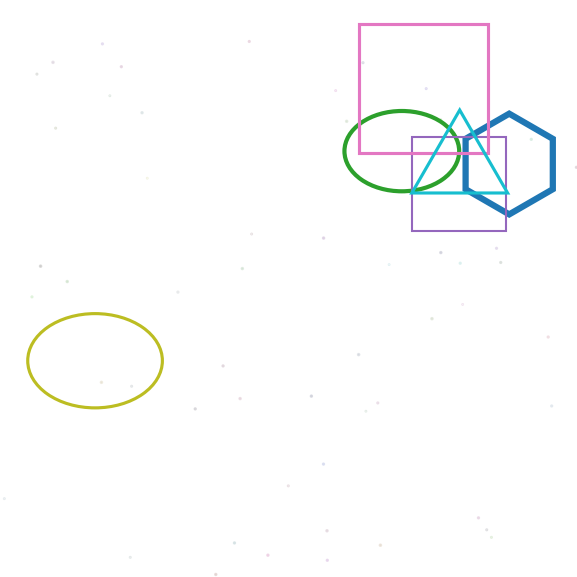[{"shape": "hexagon", "thickness": 3, "radius": 0.44, "center": [0.882, 0.715]}, {"shape": "oval", "thickness": 2, "radius": 0.5, "center": [0.696, 0.737]}, {"shape": "square", "thickness": 1, "radius": 0.41, "center": [0.795, 0.68]}, {"shape": "square", "thickness": 1.5, "radius": 0.56, "center": [0.733, 0.846]}, {"shape": "oval", "thickness": 1.5, "radius": 0.58, "center": [0.165, 0.374]}, {"shape": "triangle", "thickness": 1.5, "radius": 0.48, "center": [0.796, 0.713]}]